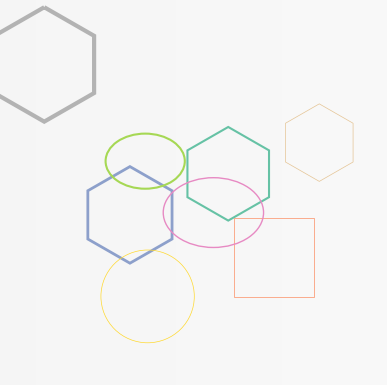[{"shape": "hexagon", "thickness": 1.5, "radius": 0.61, "center": [0.589, 0.549]}, {"shape": "square", "thickness": 0.5, "radius": 0.51, "center": [0.707, 0.33]}, {"shape": "hexagon", "thickness": 2, "radius": 0.63, "center": [0.335, 0.442]}, {"shape": "oval", "thickness": 1, "radius": 0.65, "center": [0.551, 0.448]}, {"shape": "oval", "thickness": 1.5, "radius": 0.51, "center": [0.375, 0.581]}, {"shape": "circle", "thickness": 0.5, "radius": 0.6, "center": [0.381, 0.23]}, {"shape": "hexagon", "thickness": 0.5, "radius": 0.5, "center": [0.824, 0.63]}, {"shape": "hexagon", "thickness": 3, "radius": 0.74, "center": [0.114, 0.833]}]